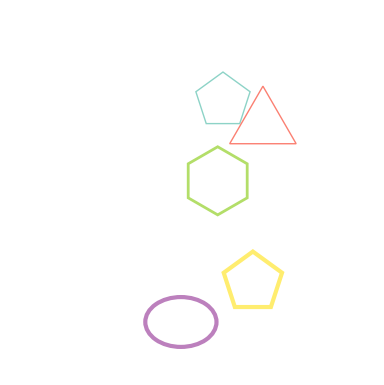[{"shape": "pentagon", "thickness": 1, "radius": 0.37, "center": [0.579, 0.739]}, {"shape": "triangle", "thickness": 1, "radius": 0.5, "center": [0.683, 0.677]}, {"shape": "hexagon", "thickness": 2, "radius": 0.44, "center": [0.565, 0.53]}, {"shape": "oval", "thickness": 3, "radius": 0.46, "center": [0.47, 0.164]}, {"shape": "pentagon", "thickness": 3, "radius": 0.4, "center": [0.657, 0.267]}]